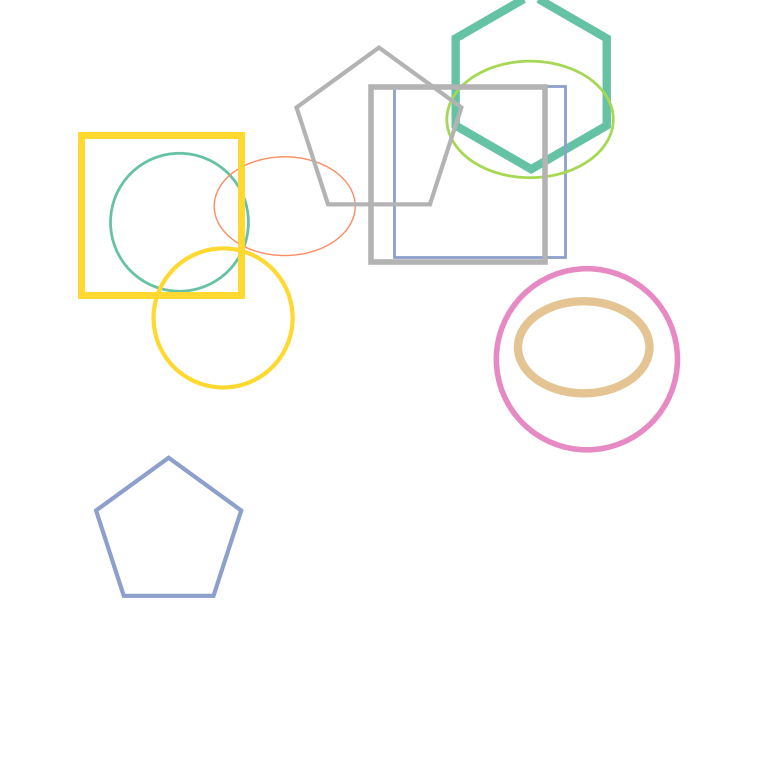[{"shape": "hexagon", "thickness": 3, "radius": 0.57, "center": [0.69, 0.894]}, {"shape": "circle", "thickness": 1, "radius": 0.45, "center": [0.233, 0.711]}, {"shape": "oval", "thickness": 0.5, "radius": 0.46, "center": [0.37, 0.732]}, {"shape": "pentagon", "thickness": 1.5, "radius": 0.5, "center": [0.219, 0.306]}, {"shape": "square", "thickness": 1, "radius": 0.56, "center": [0.622, 0.777]}, {"shape": "circle", "thickness": 2, "radius": 0.59, "center": [0.762, 0.533]}, {"shape": "oval", "thickness": 1, "radius": 0.54, "center": [0.688, 0.845]}, {"shape": "square", "thickness": 2.5, "radius": 0.52, "center": [0.209, 0.721]}, {"shape": "circle", "thickness": 1.5, "radius": 0.45, "center": [0.29, 0.587]}, {"shape": "oval", "thickness": 3, "radius": 0.43, "center": [0.758, 0.549]}, {"shape": "square", "thickness": 2, "radius": 0.57, "center": [0.595, 0.773]}, {"shape": "pentagon", "thickness": 1.5, "radius": 0.56, "center": [0.492, 0.826]}]